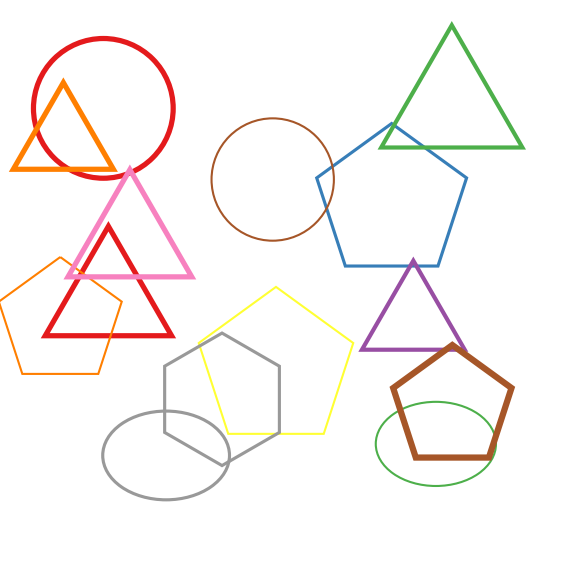[{"shape": "circle", "thickness": 2.5, "radius": 0.6, "center": [0.179, 0.811]}, {"shape": "triangle", "thickness": 2.5, "radius": 0.63, "center": [0.188, 0.481]}, {"shape": "pentagon", "thickness": 1.5, "radius": 0.68, "center": [0.678, 0.649]}, {"shape": "oval", "thickness": 1, "radius": 0.52, "center": [0.755, 0.23]}, {"shape": "triangle", "thickness": 2, "radius": 0.71, "center": [0.782, 0.814]}, {"shape": "triangle", "thickness": 2, "radius": 0.51, "center": [0.716, 0.445]}, {"shape": "pentagon", "thickness": 1, "radius": 0.56, "center": [0.104, 0.442]}, {"shape": "triangle", "thickness": 2.5, "radius": 0.5, "center": [0.11, 0.756]}, {"shape": "pentagon", "thickness": 1, "radius": 0.7, "center": [0.478, 0.362]}, {"shape": "circle", "thickness": 1, "radius": 0.53, "center": [0.472, 0.688]}, {"shape": "pentagon", "thickness": 3, "radius": 0.54, "center": [0.783, 0.294]}, {"shape": "triangle", "thickness": 2.5, "radius": 0.62, "center": [0.225, 0.582]}, {"shape": "hexagon", "thickness": 1.5, "radius": 0.57, "center": [0.384, 0.308]}, {"shape": "oval", "thickness": 1.5, "radius": 0.55, "center": [0.288, 0.21]}]